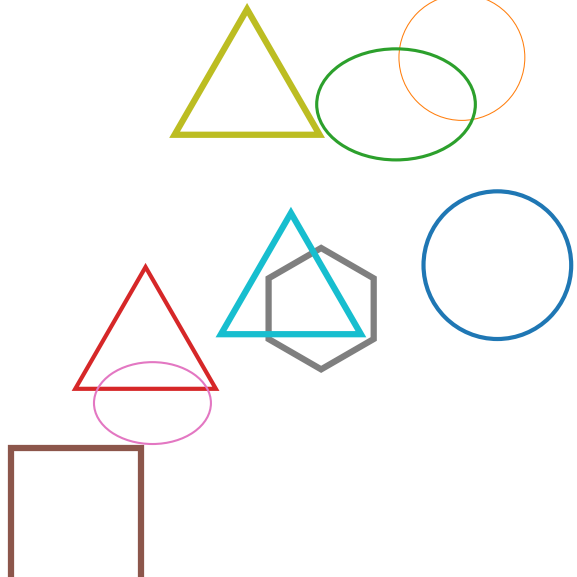[{"shape": "circle", "thickness": 2, "radius": 0.64, "center": [0.861, 0.54]}, {"shape": "circle", "thickness": 0.5, "radius": 0.54, "center": [0.8, 0.9]}, {"shape": "oval", "thickness": 1.5, "radius": 0.69, "center": [0.686, 0.818]}, {"shape": "triangle", "thickness": 2, "radius": 0.7, "center": [0.252, 0.396]}, {"shape": "square", "thickness": 3, "radius": 0.56, "center": [0.132, 0.11]}, {"shape": "oval", "thickness": 1, "radius": 0.51, "center": [0.264, 0.301]}, {"shape": "hexagon", "thickness": 3, "radius": 0.53, "center": [0.556, 0.465]}, {"shape": "triangle", "thickness": 3, "radius": 0.72, "center": [0.428, 0.838]}, {"shape": "triangle", "thickness": 3, "radius": 0.7, "center": [0.504, 0.49]}]